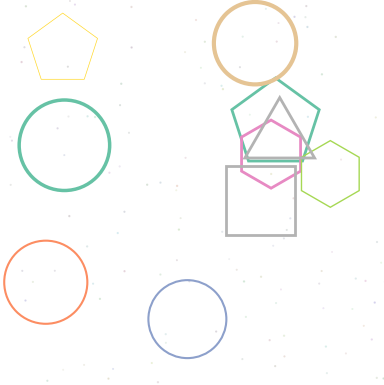[{"shape": "circle", "thickness": 2.5, "radius": 0.59, "center": [0.167, 0.623]}, {"shape": "pentagon", "thickness": 2, "radius": 0.6, "center": [0.716, 0.678]}, {"shape": "circle", "thickness": 1.5, "radius": 0.54, "center": [0.119, 0.267]}, {"shape": "circle", "thickness": 1.5, "radius": 0.51, "center": [0.487, 0.171]}, {"shape": "hexagon", "thickness": 2, "radius": 0.44, "center": [0.704, 0.6]}, {"shape": "hexagon", "thickness": 1, "radius": 0.43, "center": [0.858, 0.548]}, {"shape": "pentagon", "thickness": 0.5, "radius": 0.48, "center": [0.163, 0.871]}, {"shape": "circle", "thickness": 3, "radius": 0.53, "center": [0.663, 0.888]}, {"shape": "triangle", "thickness": 2, "radius": 0.52, "center": [0.727, 0.642]}, {"shape": "square", "thickness": 2, "radius": 0.45, "center": [0.676, 0.48]}]